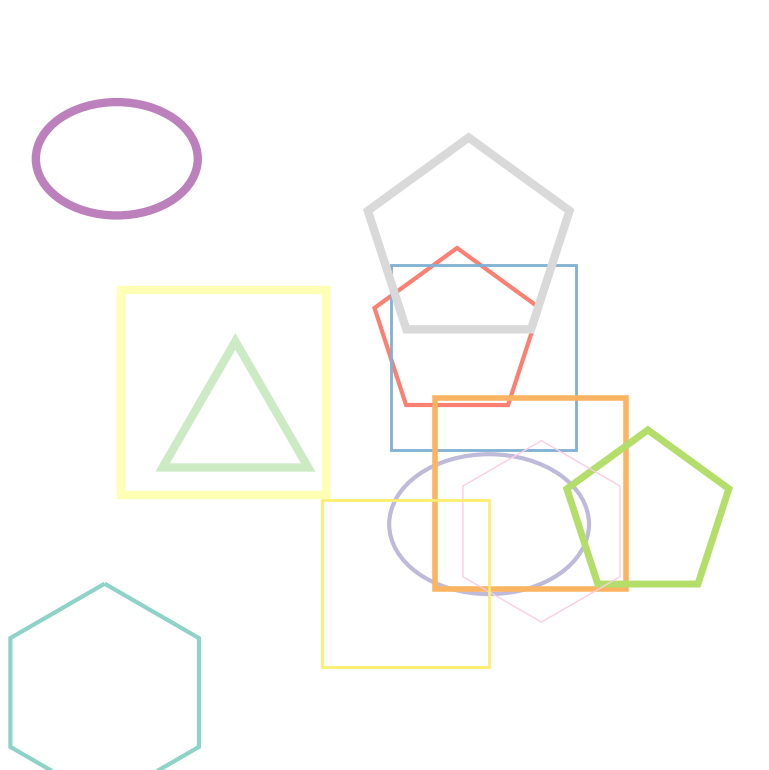[{"shape": "hexagon", "thickness": 1.5, "radius": 0.71, "center": [0.136, 0.101]}, {"shape": "square", "thickness": 3, "radius": 0.67, "center": [0.29, 0.49]}, {"shape": "oval", "thickness": 1.5, "radius": 0.65, "center": [0.635, 0.319]}, {"shape": "pentagon", "thickness": 1.5, "radius": 0.56, "center": [0.594, 0.565]}, {"shape": "square", "thickness": 1, "radius": 0.6, "center": [0.628, 0.536]}, {"shape": "square", "thickness": 2, "radius": 0.62, "center": [0.689, 0.359]}, {"shape": "pentagon", "thickness": 2.5, "radius": 0.55, "center": [0.841, 0.331]}, {"shape": "hexagon", "thickness": 0.5, "radius": 0.59, "center": [0.703, 0.31]}, {"shape": "pentagon", "thickness": 3, "radius": 0.69, "center": [0.609, 0.684]}, {"shape": "oval", "thickness": 3, "radius": 0.53, "center": [0.152, 0.794]}, {"shape": "triangle", "thickness": 3, "radius": 0.55, "center": [0.306, 0.447]}, {"shape": "square", "thickness": 1, "radius": 0.54, "center": [0.527, 0.242]}]